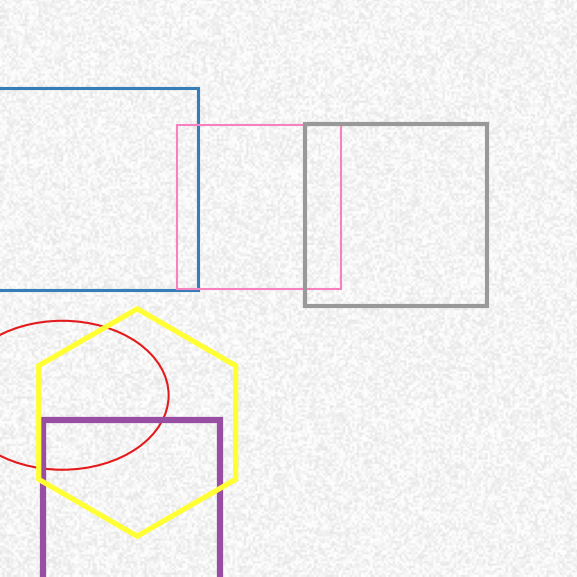[{"shape": "oval", "thickness": 1, "radius": 0.92, "center": [0.108, 0.315]}, {"shape": "square", "thickness": 1.5, "radius": 0.87, "center": [0.169, 0.672]}, {"shape": "square", "thickness": 3, "radius": 0.77, "center": [0.228, 0.118]}, {"shape": "hexagon", "thickness": 2.5, "radius": 0.98, "center": [0.238, 0.268]}, {"shape": "square", "thickness": 1, "radius": 0.71, "center": [0.448, 0.64]}, {"shape": "square", "thickness": 2, "radius": 0.79, "center": [0.685, 0.627]}]